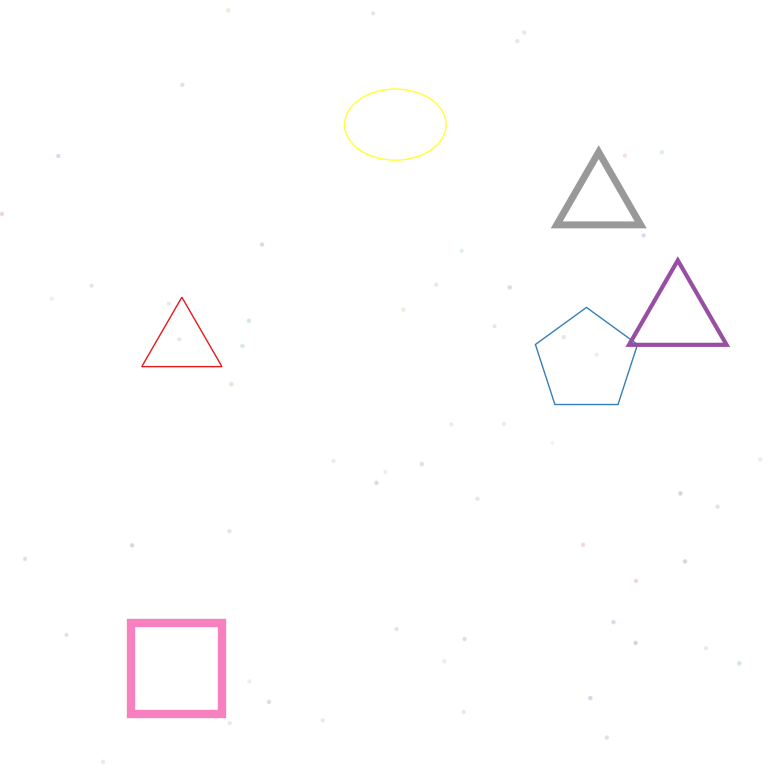[{"shape": "triangle", "thickness": 0.5, "radius": 0.3, "center": [0.236, 0.554]}, {"shape": "pentagon", "thickness": 0.5, "radius": 0.35, "center": [0.762, 0.531]}, {"shape": "triangle", "thickness": 1.5, "radius": 0.37, "center": [0.88, 0.589]}, {"shape": "oval", "thickness": 0.5, "radius": 0.33, "center": [0.513, 0.838]}, {"shape": "square", "thickness": 3, "radius": 0.3, "center": [0.229, 0.132]}, {"shape": "triangle", "thickness": 2.5, "radius": 0.31, "center": [0.778, 0.739]}]